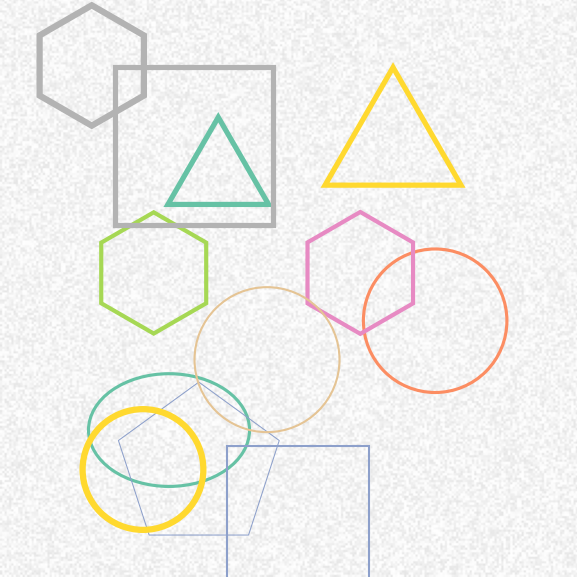[{"shape": "triangle", "thickness": 2.5, "radius": 0.5, "center": [0.378, 0.695]}, {"shape": "oval", "thickness": 1.5, "radius": 0.7, "center": [0.293, 0.254]}, {"shape": "circle", "thickness": 1.5, "radius": 0.62, "center": [0.753, 0.444]}, {"shape": "pentagon", "thickness": 0.5, "radius": 0.73, "center": [0.344, 0.191]}, {"shape": "square", "thickness": 1, "radius": 0.61, "center": [0.516, 0.105]}, {"shape": "hexagon", "thickness": 2, "radius": 0.53, "center": [0.624, 0.527]}, {"shape": "hexagon", "thickness": 2, "radius": 0.52, "center": [0.266, 0.527]}, {"shape": "triangle", "thickness": 2.5, "radius": 0.68, "center": [0.681, 0.746]}, {"shape": "circle", "thickness": 3, "radius": 0.52, "center": [0.248, 0.186]}, {"shape": "circle", "thickness": 1, "radius": 0.63, "center": [0.462, 0.376]}, {"shape": "square", "thickness": 2.5, "radius": 0.68, "center": [0.336, 0.746]}, {"shape": "hexagon", "thickness": 3, "radius": 0.52, "center": [0.159, 0.886]}]